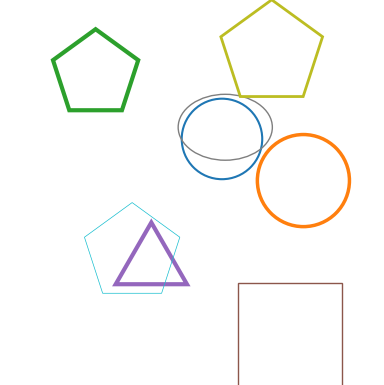[{"shape": "circle", "thickness": 1.5, "radius": 0.52, "center": [0.577, 0.639]}, {"shape": "circle", "thickness": 2.5, "radius": 0.6, "center": [0.788, 0.531]}, {"shape": "pentagon", "thickness": 3, "radius": 0.58, "center": [0.248, 0.808]}, {"shape": "triangle", "thickness": 3, "radius": 0.53, "center": [0.393, 0.315]}, {"shape": "square", "thickness": 1, "radius": 0.68, "center": [0.753, 0.129]}, {"shape": "oval", "thickness": 1, "radius": 0.61, "center": [0.585, 0.669]}, {"shape": "pentagon", "thickness": 2, "radius": 0.69, "center": [0.706, 0.862]}, {"shape": "pentagon", "thickness": 0.5, "radius": 0.65, "center": [0.343, 0.344]}]